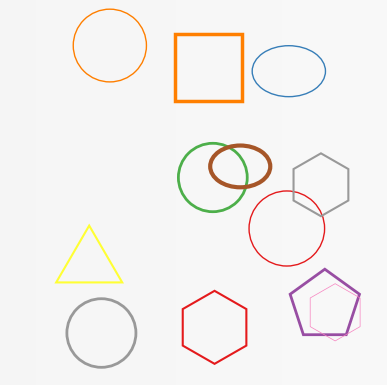[{"shape": "circle", "thickness": 1, "radius": 0.49, "center": [0.74, 0.407]}, {"shape": "hexagon", "thickness": 1.5, "radius": 0.47, "center": [0.554, 0.15]}, {"shape": "oval", "thickness": 1, "radius": 0.47, "center": [0.745, 0.815]}, {"shape": "circle", "thickness": 2, "radius": 0.44, "center": [0.549, 0.539]}, {"shape": "pentagon", "thickness": 2, "radius": 0.47, "center": [0.838, 0.207]}, {"shape": "square", "thickness": 2.5, "radius": 0.43, "center": [0.538, 0.825]}, {"shape": "circle", "thickness": 1, "radius": 0.47, "center": [0.283, 0.882]}, {"shape": "triangle", "thickness": 1.5, "radius": 0.49, "center": [0.23, 0.316]}, {"shape": "oval", "thickness": 3, "radius": 0.39, "center": [0.62, 0.568]}, {"shape": "hexagon", "thickness": 0.5, "radius": 0.37, "center": [0.865, 0.189]}, {"shape": "hexagon", "thickness": 1.5, "radius": 0.41, "center": [0.828, 0.52]}, {"shape": "circle", "thickness": 2, "radius": 0.45, "center": [0.262, 0.135]}]